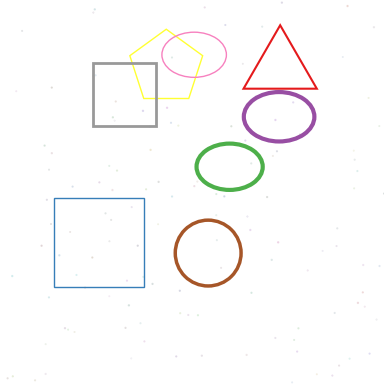[{"shape": "triangle", "thickness": 1.5, "radius": 0.55, "center": [0.728, 0.825]}, {"shape": "square", "thickness": 1, "radius": 0.58, "center": [0.257, 0.371]}, {"shape": "oval", "thickness": 3, "radius": 0.43, "center": [0.596, 0.567]}, {"shape": "oval", "thickness": 3, "radius": 0.46, "center": [0.725, 0.697]}, {"shape": "pentagon", "thickness": 1, "radius": 0.5, "center": [0.432, 0.825]}, {"shape": "circle", "thickness": 2.5, "radius": 0.43, "center": [0.541, 0.343]}, {"shape": "oval", "thickness": 1, "radius": 0.42, "center": [0.504, 0.858]}, {"shape": "square", "thickness": 2, "radius": 0.41, "center": [0.324, 0.754]}]